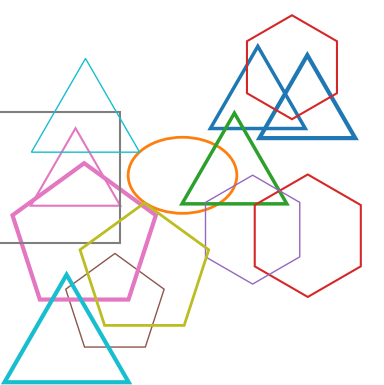[{"shape": "triangle", "thickness": 2.5, "radius": 0.71, "center": [0.67, 0.737]}, {"shape": "triangle", "thickness": 3, "radius": 0.72, "center": [0.798, 0.713]}, {"shape": "oval", "thickness": 2, "radius": 0.71, "center": [0.474, 0.545]}, {"shape": "triangle", "thickness": 2.5, "radius": 0.79, "center": [0.609, 0.549]}, {"shape": "hexagon", "thickness": 1.5, "radius": 0.8, "center": [0.799, 0.388]}, {"shape": "hexagon", "thickness": 1.5, "radius": 0.67, "center": [0.758, 0.825]}, {"shape": "hexagon", "thickness": 1, "radius": 0.71, "center": [0.656, 0.404]}, {"shape": "pentagon", "thickness": 1, "radius": 0.67, "center": [0.299, 0.207]}, {"shape": "triangle", "thickness": 1.5, "radius": 0.67, "center": [0.196, 0.533]}, {"shape": "pentagon", "thickness": 3, "radius": 0.98, "center": [0.219, 0.38]}, {"shape": "square", "thickness": 1.5, "radius": 0.85, "center": [0.141, 0.539]}, {"shape": "pentagon", "thickness": 2, "radius": 0.88, "center": [0.375, 0.297]}, {"shape": "triangle", "thickness": 1, "radius": 0.81, "center": [0.222, 0.686]}, {"shape": "triangle", "thickness": 3, "radius": 0.93, "center": [0.173, 0.1]}]